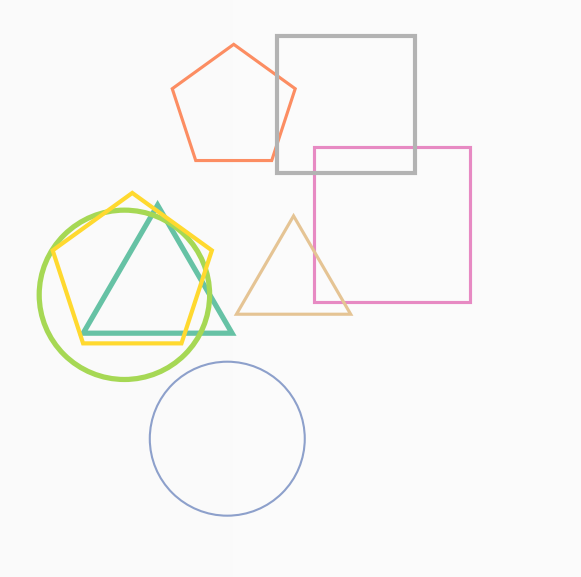[{"shape": "triangle", "thickness": 2.5, "radius": 0.74, "center": [0.271, 0.496]}, {"shape": "pentagon", "thickness": 1.5, "radius": 0.56, "center": [0.402, 0.811]}, {"shape": "circle", "thickness": 1, "radius": 0.67, "center": [0.391, 0.239]}, {"shape": "square", "thickness": 1.5, "radius": 0.67, "center": [0.674, 0.611]}, {"shape": "circle", "thickness": 2.5, "radius": 0.73, "center": [0.214, 0.489]}, {"shape": "pentagon", "thickness": 2, "radius": 0.72, "center": [0.228, 0.521]}, {"shape": "triangle", "thickness": 1.5, "radius": 0.57, "center": [0.505, 0.512]}, {"shape": "square", "thickness": 2, "radius": 0.59, "center": [0.595, 0.818]}]